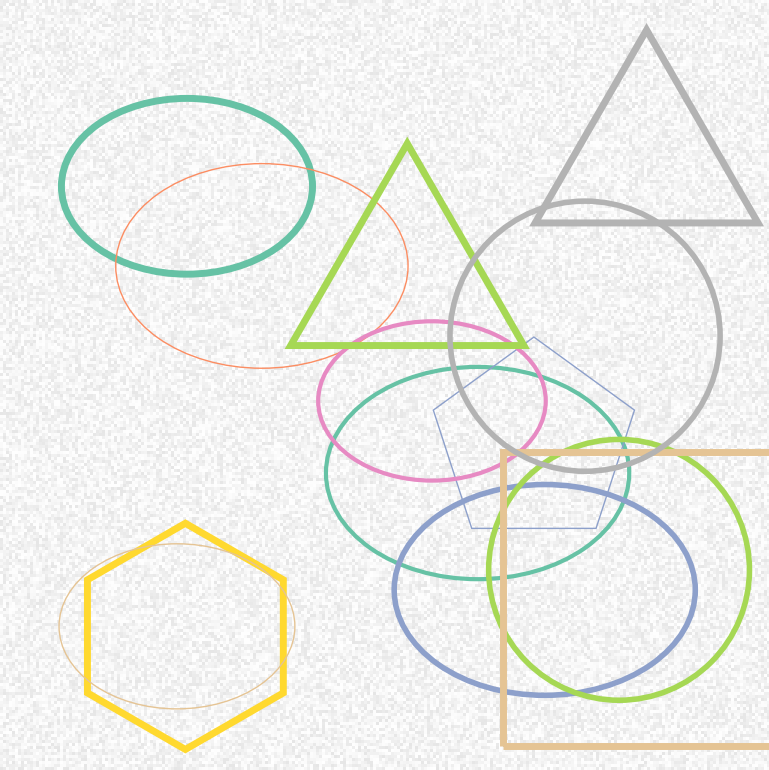[{"shape": "oval", "thickness": 2.5, "radius": 0.82, "center": [0.243, 0.758]}, {"shape": "oval", "thickness": 1.5, "radius": 0.98, "center": [0.62, 0.386]}, {"shape": "oval", "thickness": 0.5, "radius": 0.95, "center": [0.34, 0.655]}, {"shape": "pentagon", "thickness": 0.5, "radius": 0.69, "center": [0.693, 0.425]}, {"shape": "oval", "thickness": 2, "radius": 0.98, "center": [0.707, 0.234]}, {"shape": "oval", "thickness": 1.5, "radius": 0.74, "center": [0.561, 0.479]}, {"shape": "circle", "thickness": 2, "radius": 0.85, "center": [0.804, 0.26]}, {"shape": "triangle", "thickness": 2.5, "radius": 0.87, "center": [0.529, 0.639]}, {"shape": "hexagon", "thickness": 2.5, "radius": 0.73, "center": [0.241, 0.174]}, {"shape": "square", "thickness": 2.5, "radius": 0.95, "center": [0.844, 0.222]}, {"shape": "oval", "thickness": 0.5, "radius": 0.77, "center": [0.23, 0.187]}, {"shape": "circle", "thickness": 2, "radius": 0.88, "center": [0.76, 0.563]}, {"shape": "triangle", "thickness": 2.5, "radius": 0.84, "center": [0.84, 0.794]}]